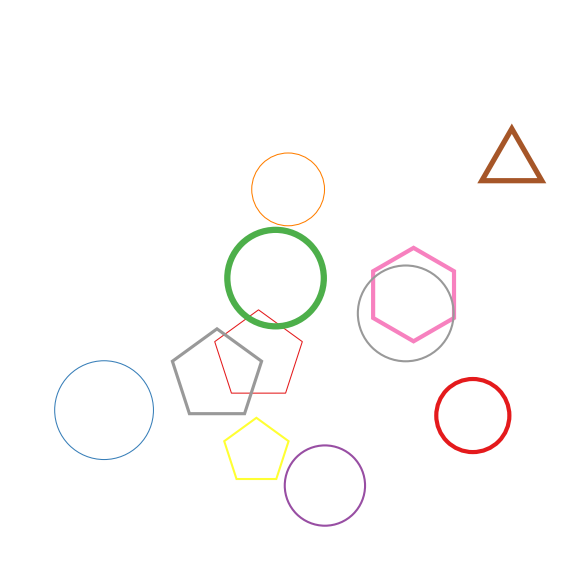[{"shape": "pentagon", "thickness": 0.5, "radius": 0.4, "center": [0.448, 0.383]}, {"shape": "circle", "thickness": 2, "radius": 0.32, "center": [0.819, 0.28]}, {"shape": "circle", "thickness": 0.5, "radius": 0.43, "center": [0.18, 0.289]}, {"shape": "circle", "thickness": 3, "radius": 0.42, "center": [0.477, 0.518]}, {"shape": "circle", "thickness": 1, "radius": 0.35, "center": [0.563, 0.158]}, {"shape": "circle", "thickness": 0.5, "radius": 0.32, "center": [0.499, 0.671]}, {"shape": "pentagon", "thickness": 1, "radius": 0.29, "center": [0.444, 0.217]}, {"shape": "triangle", "thickness": 2.5, "radius": 0.3, "center": [0.886, 0.716]}, {"shape": "hexagon", "thickness": 2, "radius": 0.4, "center": [0.716, 0.489]}, {"shape": "pentagon", "thickness": 1.5, "radius": 0.41, "center": [0.376, 0.348]}, {"shape": "circle", "thickness": 1, "radius": 0.41, "center": [0.703, 0.456]}]